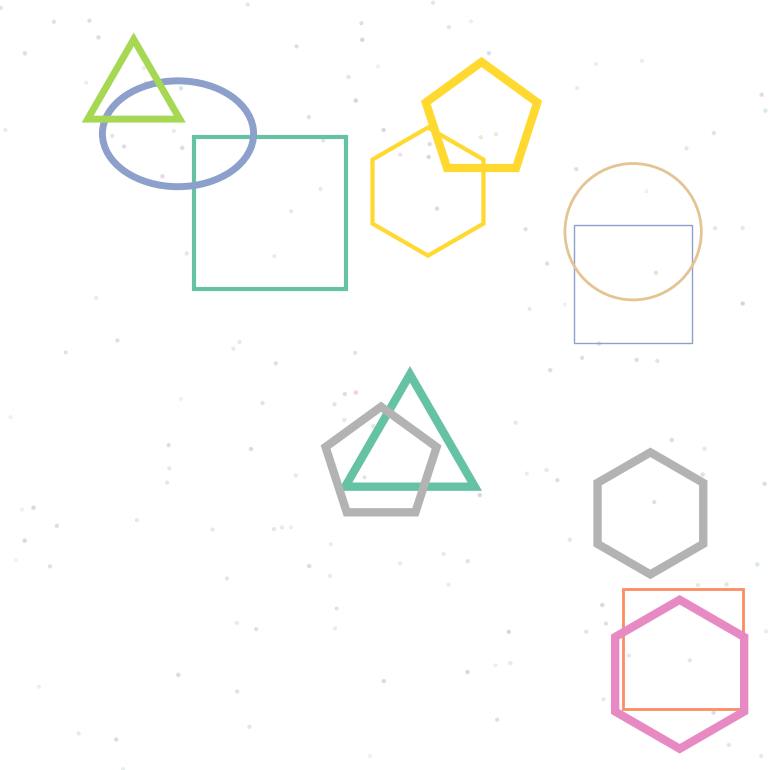[{"shape": "triangle", "thickness": 3, "radius": 0.49, "center": [0.532, 0.417]}, {"shape": "square", "thickness": 1.5, "radius": 0.49, "center": [0.351, 0.724]}, {"shape": "square", "thickness": 1, "radius": 0.39, "center": [0.887, 0.157]}, {"shape": "oval", "thickness": 2.5, "radius": 0.49, "center": [0.231, 0.826]}, {"shape": "square", "thickness": 0.5, "radius": 0.38, "center": [0.822, 0.632]}, {"shape": "hexagon", "thickness": 3, "radius": 0.48, "center": [0.883, 0.124]}, {"shape": "triangle", "thickness": 2.5, "radius": 0.35, "center": [0.174, 0.88]}, {"shape": "hexagon", "thickness": 1.5, "radius": 0.42, "center": [0.556, 0.751]}, {"shape": "pentagon", "thickness": 3, "radius": 0.38, "center": [0.625, 0.843]}, {"shape": "circle", "thickness": 1, "radius": 0.44, "center": [0.822, 0.699]}, {"shape": "pentagon", "thickness": 3, "radius": 0.38, "center": [0.495, 0.396]}, {"shape": "hexagon", "thickness": 3, "radius": 0.4, "center": [0.845, 0.333]}]